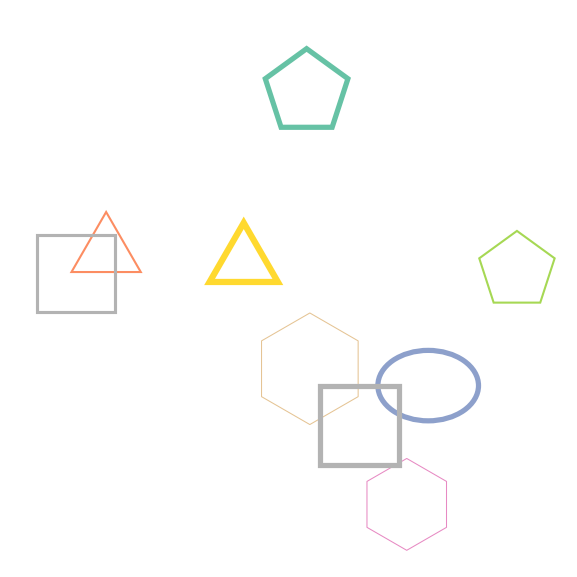[{"shape": "pentagon", "thickness": 2.5, "radius": 0.38, "center": [0.531, 0.84]}, {"shape": "triangle", "thickness": 1, "radius": 0.35, "center": [0.184, 0.563]}, {"shape": "oval", "thickness": 2.5, "radius": 0.44, "center": [0.741, 0.331]}, {"shape": "hexagon", "thickness": 0.5, "radius": 0.4, "center": [0.704, 0.126]}, {"shape": "pentagon", "thickness": 1, "radius": 0.34, "center": [0.895, 0.531]}, {"shape": "triangle", "thickness": 3, "radius": 0.34, "center": [0.422, 0.545]}, {"shape": "hexagon", "thickness": 0.5, "radius": 0.48, "center": [0.537, 0.361]}, {"shape": "square", "thickness": 1.5, "radius": 0.34, "center": [0.131, 0.525]}, {"shape": "square", "thickness": 2.5, "radius": 0.34, "center": [0.623, 0.263]}]